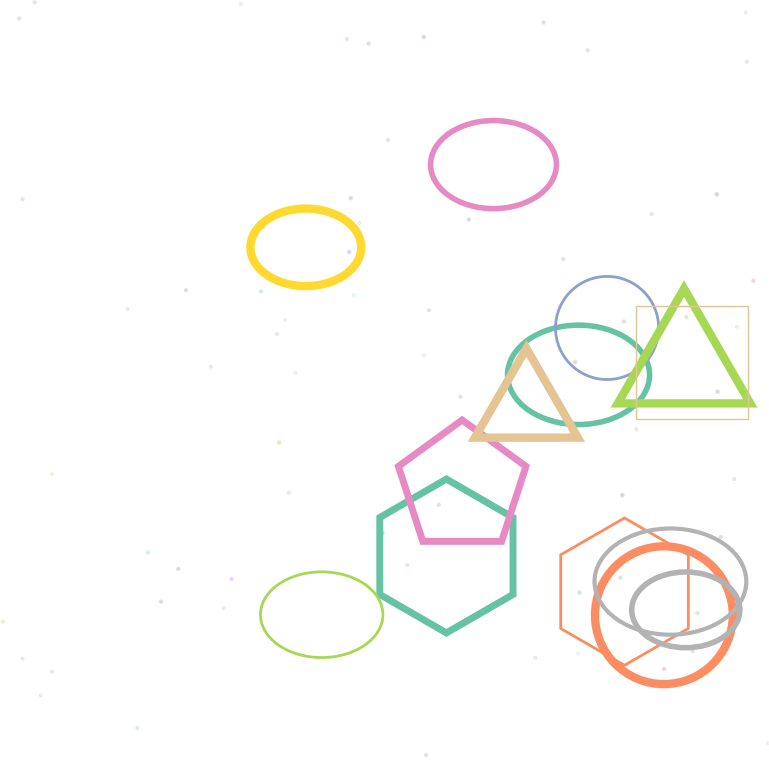[{"shape": "oval", "thickness": 2, "radius": 0.46, "center": [0.751, 0.513]}, {"shape": "hexagon", "thickness": 2.5, "radius": 0.5, "center": [0.58, 0.278]}, {"shape": "hexagon", "thickness": 1, "radius": 0.48, "center": [0.811, 0.232]}, {"shape": "circle", "thickness": 3, "radius": 0.45, "center": [0.862, 0.201]}, {"shape": "circle", "thickness": 1, "radius": 0.33, "center": [0.788, 0.574]}, {"shape": "oval", "thickness": 2, "radius": 0.41, "center": [0.641, 0.786]}, {"shape": "pentagon", "thickness": 2.5, "radius": 0.44, "center": [0.6, 0.367]}, {"shape": "triangle", "thickness": 3, "radius": 0.5, "center": [0.888, 0.526]}, {"shape": "oval", "thickness": 1, "radius": 0.4, "center": [0.418, 0.202]}, {"shape": "oval", "thickness": 3, "radius": 0.36, "center": [0.397, 0.679]}, {"shape": "square", "thickness": 0.5, "radius": 0.37, "center": [0.899, 0.529]}, {"shape": "triangle", "thickness": 3, "radius": 0.39, "center": [0.684, 0.47]}, {"shape": "oval", "thickness": 2, "radius": 0.35, "center": [0.891, 0.208]}, {"shape": "oval", "thickness": 1.5, "radius": 0.49, "center": [0.871, 0.245]}]